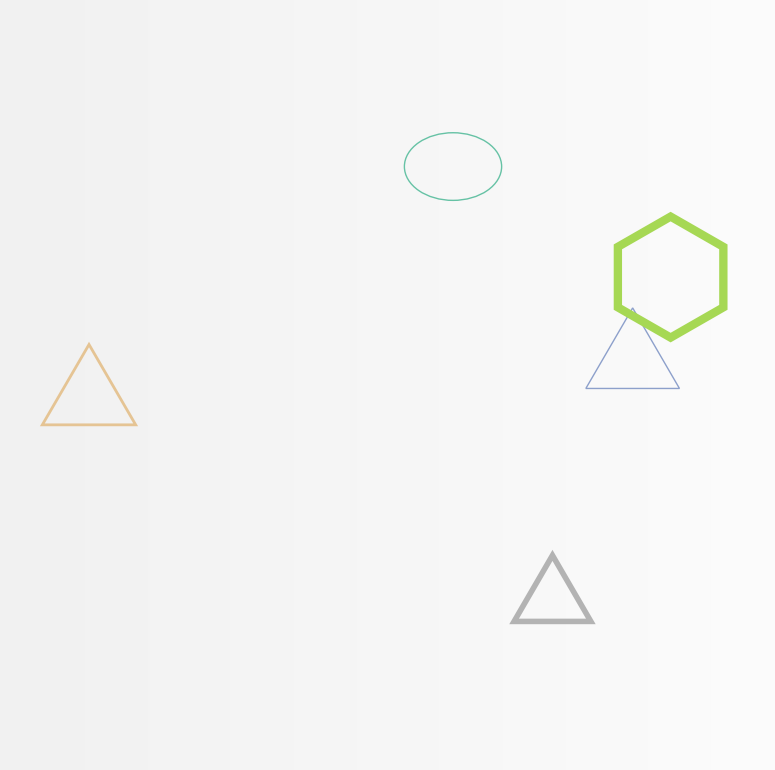[{"shape": "oval", "thickness": 0.5, "radius": 0.31, "center": [0.585, 0.784]}, {"shape": "triangle", "thickness": 0.5, "radius": 0.35, "center": [0.816, 0.53]}, {"shape": "hexagon", "thickness": 3, "radius": 0.39, "center": [0.865, 0.64]}, {"shape": "triangle", "thickness": 1, "radius": 0.35, "center": [0.115, 0.483]}, {"shape": "triangle", "thickness": 2, "radius": 0.29, "center": [0.713, 0.222]}]